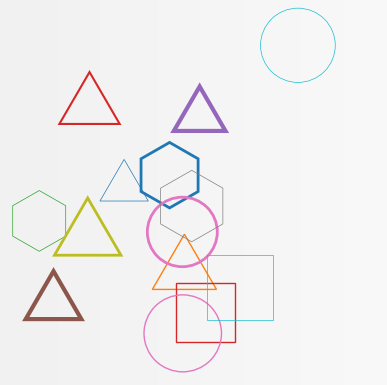[{"shape": "hexagon", "thickness": 2, "radius": 0.43, "center": [0.438, 0.545]}, {"shape": "triangle", "thickness": 0.5, "radius": 0.36, "center": [0.32, 0.514]}, {"shape": "triangle", "thickness": 1, "radius": 0.48, "center": [0.476, 0.296]}, {"shape": "hexagon", "thickness": 0.5, "radius": 0.39, "center": [0.101, 0.426]}, {"shape": "triangle", "thickness": 1.5, "radius": 0.45, "center": [0.231, 0.723]}, {"shape": "square", "thickness": 1, "radius": 0.38, "center": [0.53, 0.189]}, {"shape": "triangle", "thickness": 3, "radius": 0.38, "center": [0.515, 0.698]}, {"shape": "triangle", "thickness": 3, "radius": 0.41, "center": [0.138, 0.213]}, {"shape": "circle", "thickness": 2, "radius": 0.45, "center": [0.471, 0.398]}, {"shape": "circle", "thickness": 1, "radius": 0.5, "center": [0.472, 0.134]}, {"shape": "hexagon", "thickness": 0.5, "radius": 0.46, "center": [0.495, 0.465]}, {"shape": "triangle", "thickness": 2, "radius": 0.5, "center": [0.226, 0.387]}, {"shape": "square", "thickness": 0.5, "radius": 0.42, "center": [0.619, 0.254]}, {"shape": "circle", "thickness": 0.5, "radius": 0.48, "center": [0.769, 0.882]}]